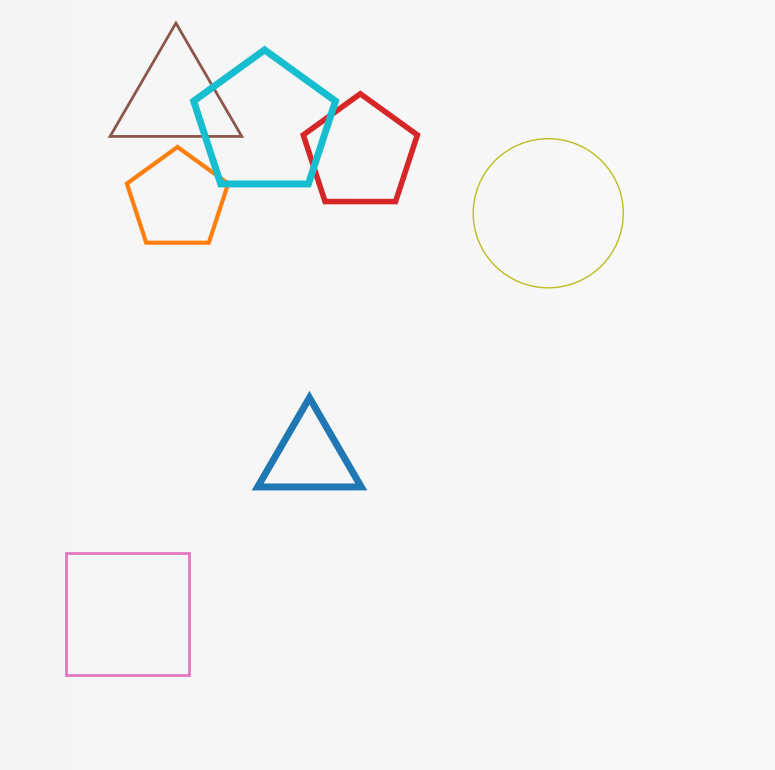[{"shape": "triangle", "thickness": 2.5, "radius": 0.39, "center": [0.399, 0.406]}, {"shape": "pentagon", "thickness": 1.5, "radius": 0.34, "center": [0.229, 0.74]}, {"shape": "pentagon", "thickness": 2, "radius": 0.39, "center": [0.465, 0.801]}, {"shape": "triangle", "thickness": 1, "radius": 0.49, "center": [0.227, 0.872]}, {"shape": "square", "thickness": 1, "radius": 0.4, "center": [0.164, 0.202]}, {"shape": "circle", "thickness": 0.5, "radius": 0.48, "center": [0.707, 0.723]}, {"shape": "pentagon", "thickness": 2.5, "radius": 0.48, "center": [0.341, 0.839]}]